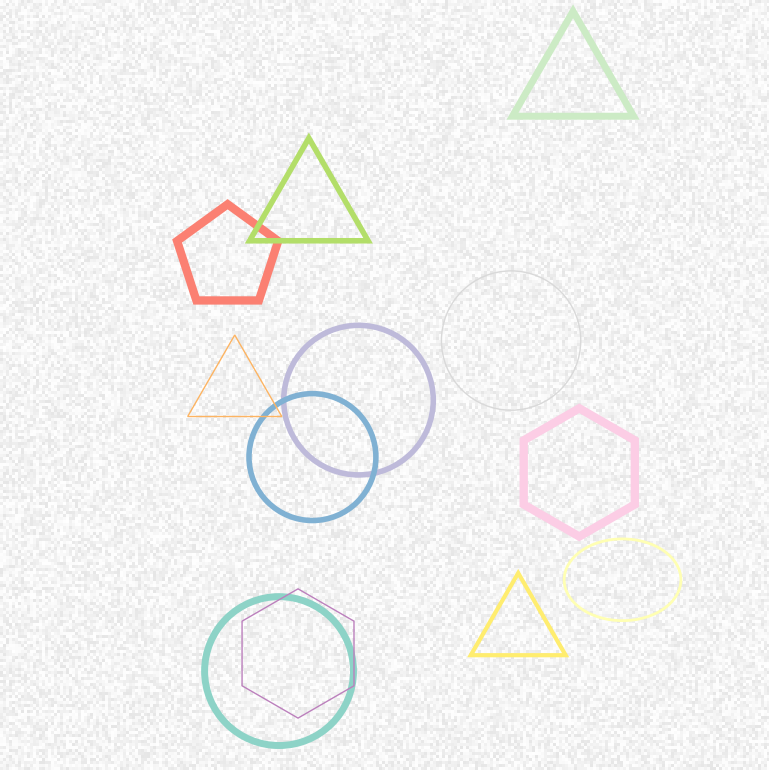[{"shape": "circle", "thickness": 2.5, "radius": 0.48, "center": [0.362, 0.128]}, {"shape": "oval", "thickness": 1, "radius": 0.38, "center": [0.808, 0.247]}, {"shape": "circle", "thickness": 2, "radius": 0.49, "center": [0.466, 0.48]}, {"shape": "pentagon", "thickness": 3, "radius": 0.35, "center": [0.296, 0.666]}, {"shape": "circle", "thickness": 2, "radius": 0.41, "center": [0.406, 0.406]}, {"shape": "triangle", "thickness": 0.5, "radius": 0.35, "center": [0.305, 0.494]}, {"shape": "triangle", "thickness": 2, "radius": 0.44, "center": [0.401, 0.732]}, {"shape": "hexagon", "thickness": 3, "radius": 0.42, "center": [0.752, 0.386]}, {"shape": "circle", "thickness": 0.5, "radius": 0.45, "center": [0.664, 0.558]}, {"shape": "hexagon", "thickness": 0.5, "radius": 0.42, "center": [0.387, 0.151]}, {"shape": "triangle", "thickness": 2.5, "radius": 0.45, "center": [0.744, 0.894]}, {"shape": "triangle", "thickness": 1.5, "radius": 0.36, "center": [0.673, 0.185]}]